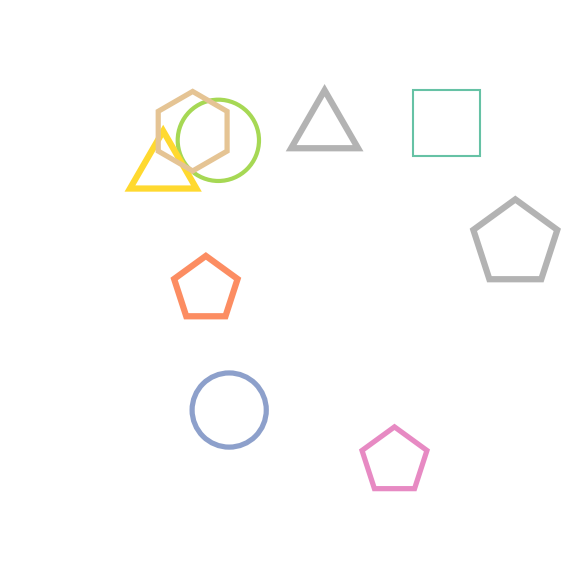[{"shape": "square", "thickness": 1, "radius": 0.29, "center": [0.773, 0.786]}, {"shape": "pentagon", "thickness": 3, "radius": 0.29, "center": [0.356, 0.498]}, {"shape": "circle", "thickness": 2.5, "radius": 0.32, "center": [0.397, 0.289]}, {"shape": "pentagon", "thickness": 2.5, "radius": 0.3, "center": [0.683, 0.201]}, {"shape": "circle", "thickness": 2, "radius": 0.35, "center": [0.378, 0.756]}, {"shape": "triangle", "thickness": 3, "radius": 0.33, "center": [0.283, 0.706]}, {"shape": "hexagon", "thickness": 2.5, "radius": 0.34, "center": [0.334, 0.772]}, {"shape": "pentagon", "thickness": 3, "radius": 0.38, "center": [0.892, 0.577]}, {"shape": "triangle", "thickness": 3, "radius": 0.33, "center": [0.562, 0.776]}]